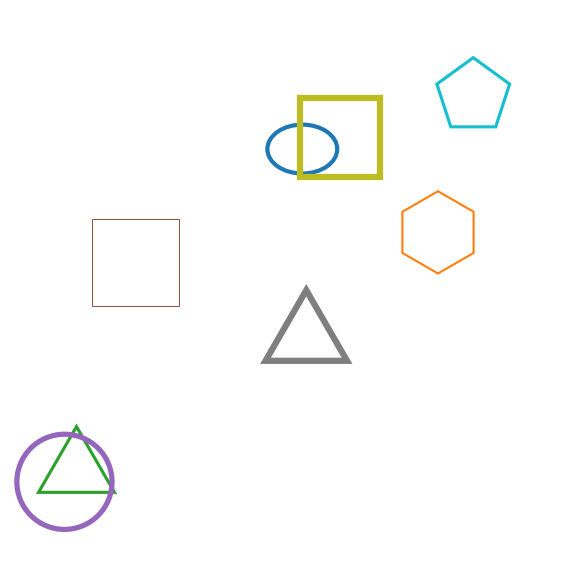[{"shape": "oval", "thickness": 2, "radius": 0.3, "center": [0.523, 0.741]}, {"shape": "hexagon", "thickness": 1, "radius": 0.36, "center": [0.758, 0.597]}, {"shape": "triangle", "thickness": 1.5, "radius": 0.38, "center": [0.132, 0.185]}, {"shape": "circle", "thickness": 2.5, "radius": 0.41, "center": [0.112, 0.165]}, {"shape": "square", "thickness": 0.5, "radius": 0.37, "center": [0.235, 0.545]}, {"shape": "triangle", "thickness": 3, "radius": 0.41, "center": [0.53, 0.415]}, {"shape": "square", "thickness": 3, "radius": 0.34, "center": [0.589, 0.761]}, {"shape": "pentagon", "thickness": 1.5, "radius": 0.33, "center": [0.819, 0.833]}]